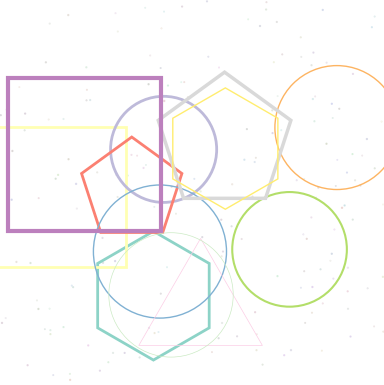[{"shape": "hexagon", "thickness": 2, "radius": 0.84, "center": [0.399, 0.232]}, {"shape": "square", "thickness": 2, "radius": 0.91, "center": [0.145, 0.488]}, {"shape": "circle", "thickness": 2, "radius": 0.69, "center": [0.425, 0.612]}, {"shape": "pentagon", "thickness": 2, "radius": 0.69, "center": [0.342, 0.507]}, {"shape": "circle", "thickness": 1, "radius": 0.86, "center": [0.415, 0.347]}, {"shape": "circle", "thickness": 1, "radius": 0.8, "center": [0.875, 0.669]}, {"shape": "circle", "thickness": 1.5, "radius": 0.74, "center": [0.752, 0.352]}, {"shape": "triangle", "thickness": 0.5, "radius": 0.93, "center": [0.521, 0.195]}, {"shape": "pentagon", "thickness": 2.5, "radius": 0.91, "center": [0.583, 0.631]}, {"shape": "square", "thickness": 3, "radius": 0.99, "center": [0.219, 0.598]}, {"shape": "circle", "thickness": 0.5, "radius": 0.81, "center": [0.444, 0.234]}, {"shape": "hexagon", "thickness": 1, "radius": 0.79, "center": [0.585, 0.614]}]